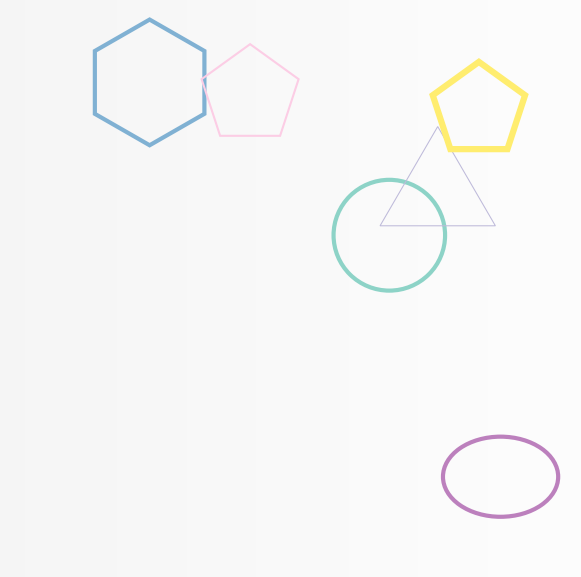[{"shape": "circle", "thickness": 2, "radius": 0.48, "center": [0.67, 0.592]}, {"shape": "triangle", "thickness": 0.5, "radius": 0.57, "center": [0.753, 0.665]}, {"shape": "hexagon", "thickness": 2, "radius": 0.54, "center": [0.257, 0.856]}, {"shape": "pentagon", "thickness": 1, "radius": 0.44, "center": [0.43, 0.835]}, {"shape": "oval", "thickness": 2, "radius": 0.5, "center": [0.861, 0.174]}, {"shape": "pentagon", "thickness": 3, "radius": 0.42, "center": [0.824, 0.808]}]